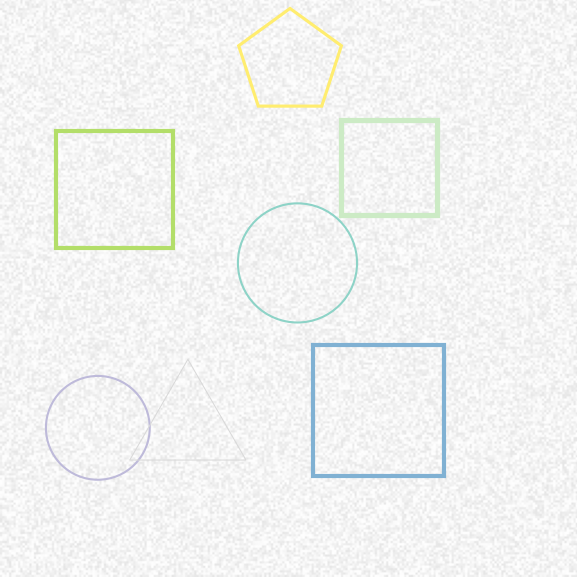[{"shape": "circle", "thickness": 1, "radius": 0.52, "center": [0.515, 0.544]}, {"shape": "circle", "thickness": 1, "radius": 0.45, "center": [0.169, 0.258]}, {"shape": "square", "thickness": 2, "radius": 0.57, "center": [0.656, 0.288]}, {"shape": "square", "thickness": 2, "radius": 0.51, "center": [0.199, 0.671]}, {"shape": "triangle", "thickness": 0.5, "radius": 0.58, "center": [0.325, 0.261]}, {"shape": "square", "thickness": 2.5, "radius": 0.41, "center": [0.674, 0.709]}, {"shape": "pentagon", "thickness": 1.5, "radius": 0.47, "center": [0.502, 0.891]}]